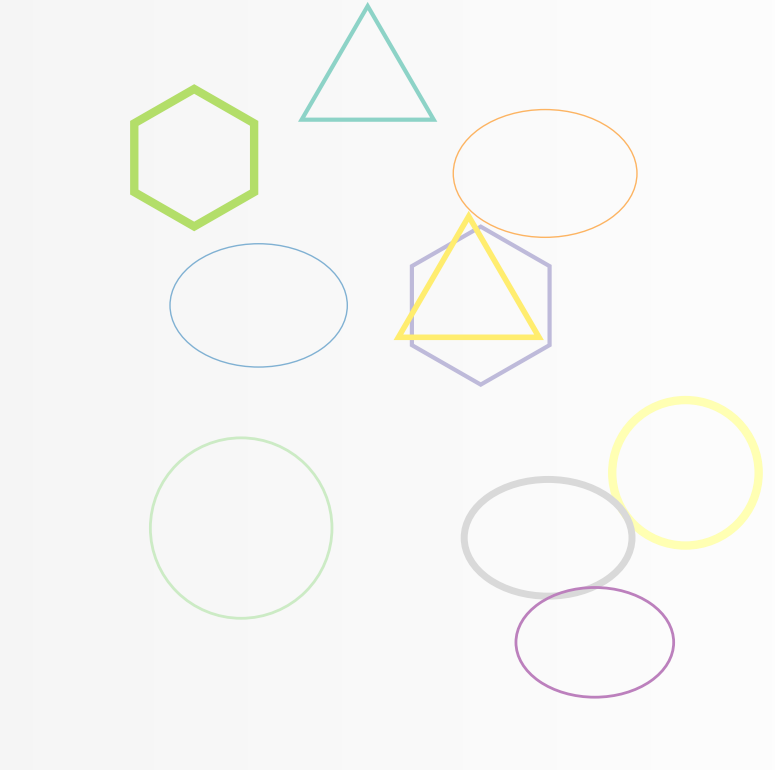[{"shape": "triangle", "thickness": 1.5, "radius": 0.49, "center": [0.474, 0.894]}, {"shape": "circle", "thickness": 3, "radius": 0.47, "center": [0.884, 0.386]}, {"shape": "hexagon", "thickness": 1.5, "radius": 0.51, "center": [0.62, 0.603]}, {"shape": "oval", "thickness": 0.5, "radius": 0.57, "center": [0.334, 0.603]}, {"shape": "oval", "thickness": 0.5, "radius": 0.59, "center": [0.703, 0.775]}, {"shape": "hexagon", "thickness": 3, "radius": 0.45, "center": [0.251, 0.795]}, {"shape": "oval", "thickness": 2.5, "radius": 0.54, "center": [0.707, 0.302]}, {"shape": "oval", "thickness": 1, "radius": 0.51, "center": [0.767, 0.166]}, {"shape": "circle", "thickness": 1, "radius": 0.59, "center": [0.311, 0.314]}, {"shape": "triangle", "thickness": 2, "radius": 0.52, "center": [0.605, 0.614]}]